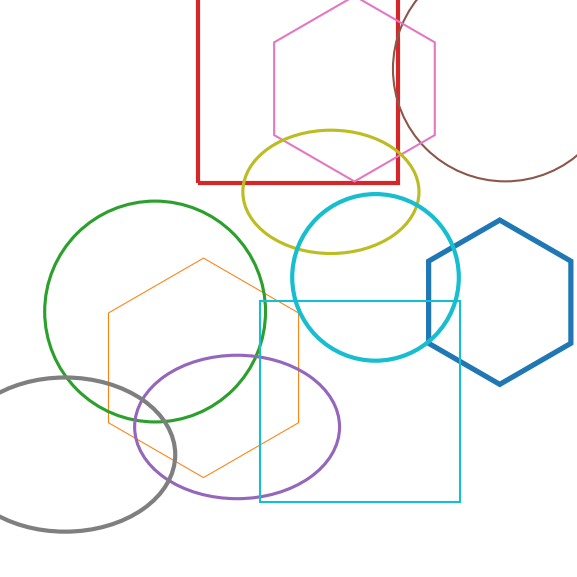[{"shape": "hexagon", "thickness": 2.5, "radius": 0.71, "center": [0.865, 0.476]}, {"shape": "hexagon", "thickness": 0.5, "radius": 0.95, "center": [0.352, 0.362]}, {"shape": "circle", "thickness": 1.5, "radius": 0.96, "center": [0.269, 0.46]}, {"shape": "square", "thickness": 2, "radius": 0.87, "center": [0.516, 0.856]}, {"shape": "oval", "thickness": 1.5, "radius": 0.89, "center": [0.411, 0.26]}, {"shape": "circle", "thickness": 1, "radius": 0.97, "center": [0.875, 0.88]}, {"shape": "hexagon", "thickness": 1, "radius": 0.8, "center": [0.614, 0.846]}, {"shape": "oval", "thickness": 2, "radius": 0.95, "center": [0.113, 0.212]}, {"shape": "oval", "thickness": 1.5, "radius": 0.76, "center": [0.573, 0.667]}, {"shape": "circle", "thickness": 2, "radius": 0.72, "center": [0.65, 0.519]}, {"shape": "square", "thickness": 1, "radius": 0.87, "center": [0.623, 0.304]}]